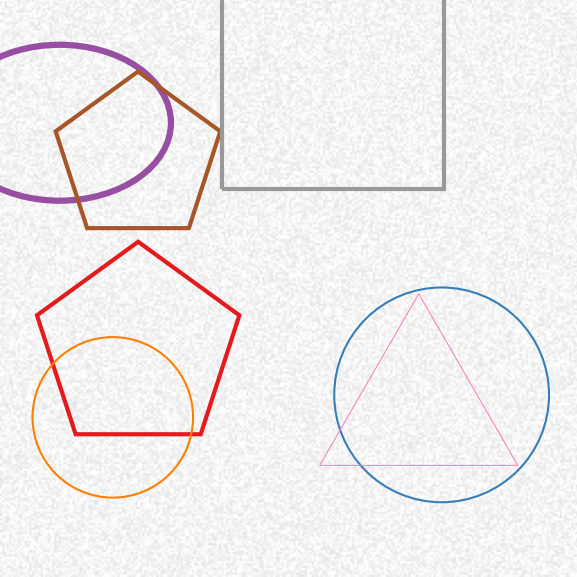[{"shape": "pentagon", "thickness": 2, "radius": 0.92, "center": [0.239, 0.396]}, {"shape": "circle", "thickness": 1, "radius": 0.93, "center": [0.765, 0.315]}, {"shape": "oval", "thickness": 3, "radius": 0.96, "center": [0.103, 0.787]}, {"shape": "circle", "thickness": 1, "radius": 0.7, "center": [0.195, 0.276]}, {"shape": "pentagon", "thickness": 2, "radius": 0.75, "center": [0.239, 0.725]}, {"shape": "triangle", "thickness": 0.5, "radius": 0.99, "center": [0.725, 0.292]}, {"shape": "square", "thickness": 2, "radius": 0.96, "center": [0.577, 0.863]}]